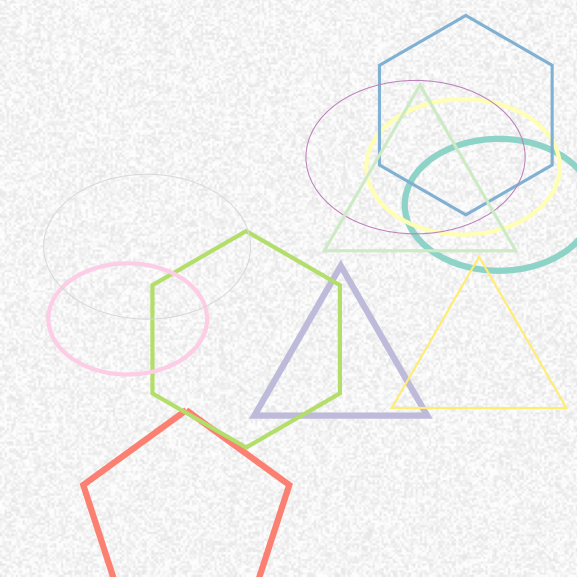[{"shape": "oval", "thickness": 3, "radius": 0.82, "center": [0.864, 0.645]}, {"shape": "oval", "thickness": 2, "radius": 0.84, "center": [0.802, 0.71]}, {"shape": "triangle", "thickness": 3, "radius": 0.86, "center": [0.59, 0.366]}, {"shape": "pentagon", "thickness": 3, "radius": 0.94, "center": [0.323, 0.101]}, {"shape": "hexagon", "thickness": 1.5, "radius": 0.86, "center": [0.807, 0.8]}, {"shape": "hexagon", "thickness": 2, "radius": 0.94, "center": [0.426, 0.412]}, {"shape": "oval", "thickness": 2, "radius": 0.69, "center": [0.221, 0.447]}, {"shape": "oval", "thickness": 0.5, "radius": 0.9, "center": [0.255, 0.572]}, {"shape": "oval", "thickness": 0.5, "radius": 0.95, "center": [0.72, 0.727]}, {"shape": "triangle", "thickness": 1.5, "radius": 0.96, "center": [0.727, 0.661]}, {"shape": "triangle", "thickness": 1, "radius": 0.87, "center": [0.83, 0.38]}]